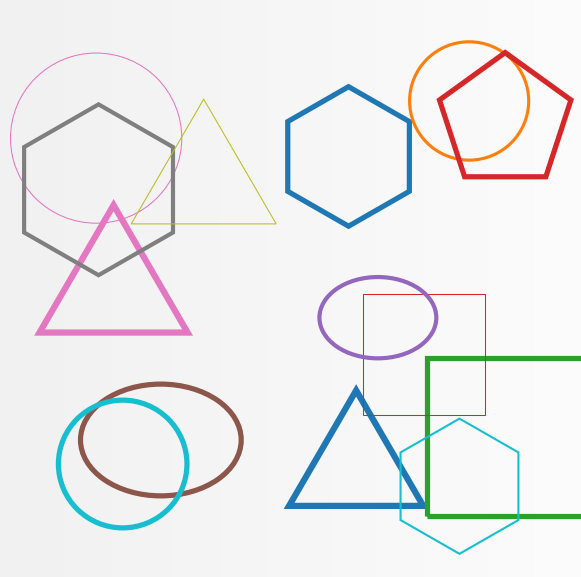[{"shape": "triangle", "thickness": 3, "radius": 0.67, "center": [0.613, 0.19]}, {"shape": "hexagon", "thickness": 2.5, "radius": 0.6, "center": [0.6, 0.728]}, {"shape": "circle", "thickness": 1.5, "radius": 0.51, "center": [0.807, 0.824]}, {"shape": "square", "thickness": 2.5, "radius": 0.68, "center": [0.872, 0.242]}, {"shape": "pentagon", "thickness": 2.5, "radius": 0.59, "center": [0.869, 0.789]}, {"shape": "square", "thickness": 0.5, "radius": 0.52, "center": [0.73, 0.385]}, {"shape": "oval", "thickness": 2, "radius": 0.5, "center": [0.65, 0.449]}, {"shape": "oval", "thickness": 2.5, "radius": 0.69, "center": [0.277, 0.237]}, {"shape": "circle", "thickness": 0.5, "radius": 0.74, "center": [0.165, 0.76]}, {"shape": "triangle", "thickness": 3, "radius": 0.74, "center": [0.195, 0.497]}, {"shape": "hexagon", "thickness": 2, "radius": 0.74, "center": [0.17, 0.671]}, {"shape": "triangle", "thickness": 0.5, "radius": 0.72, "center": [0.35, 0.683]}, {"shape": "hexagon", "thickness": 1, "radius": 0.59, "center": [0.791, 0.157]}, {"shape": "circle", "thickness": 2.5, "radius": 0.55, "center": [0.211, 0.196]}]